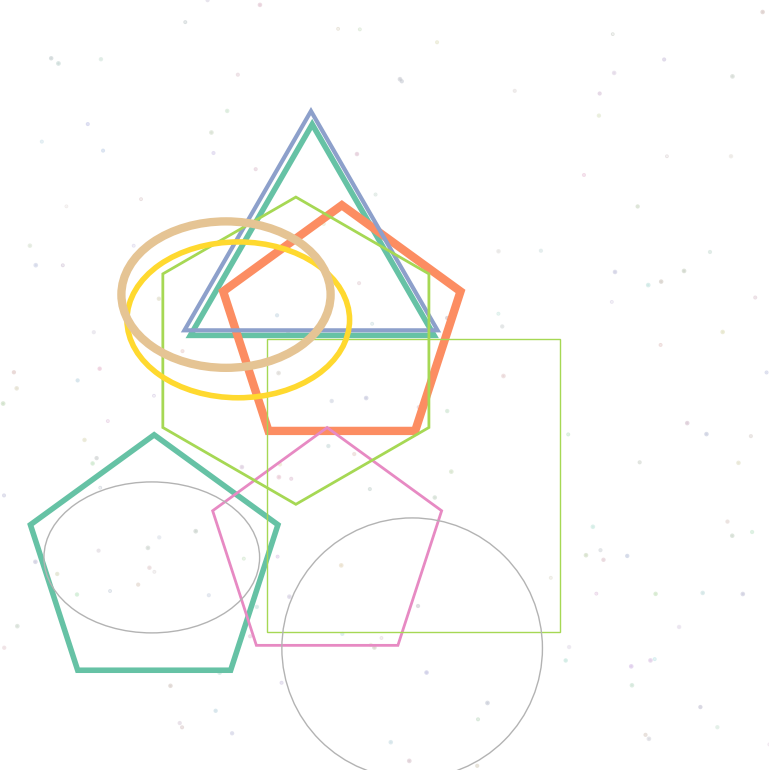[{"shape": "triangle", "thickness": 2, "radius": 0.91, "center": [0.405, 0.656]}, {"shape": "pentagon", "thickness": 2, "radius": 0.84, "center": [0.2, 0.266]}, {"shape": "pentagon", "thickness": 3, "radius": 0.81, "center": [0.444, 0.571]}, {"shape": "triangle", "thickness": 1.5, "radius": 0.95, "center": [0.404, 0.666]}, {"shape": "pentagon", "thickness": 1, "radius": 0.78, "center": [0.425, 0.288]}, {"shape": "hexagon", "thickness": 1, "radius": 1.0, "center": [0.384, 0.545]}, {"shape": "square", "thickness": 0.5, "radius": 0.95, "center": [0.537, 0.37]}, {"shape": "oval", "thickness": 2, "radius": 0.72, "center": [0.309, 0.585]}, {"shape": "oval", "thickness": 3, "radius": 0.68, "center": [0.294, 0.617]}, {"shape": "circle", "thickness": 0.5, "radius": 0.85, "center": [0.535, 0.158]}, {"shape": "oval", "thickness": 0.5, "radius": 0.7, "center": [0.197, 0.276]}]